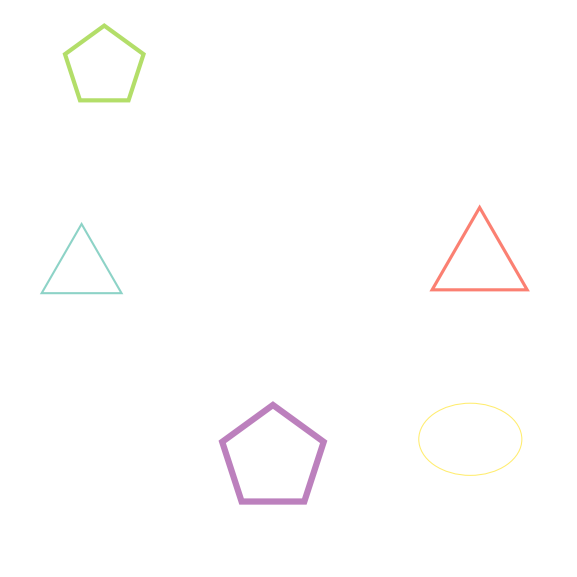[{"shape": "triangle", "thickness": 1, "radius": 0.4, "center": [0.141, 0.531]}, {"shape": "triangle", "thickness": 1.5, "radius": 0.48, "center": [0.831, 0.545]}, {"shape": "pentagon", "thickness": 2, "radius": 0.36, "center": [0.181, 0.883]}, {"shape": "pentagon", "thickness": 3, "radius": 0.46, "center": [0.473, 0.205]}, {"shape": "oval", "thickness": 0.5, "radius": 0.45, "center": [0.814, 0.238]}]